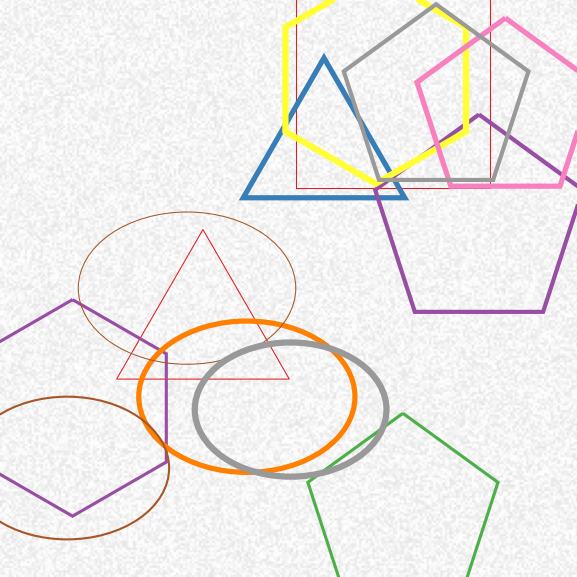[{"shape": "triangle", "thickness": 0.5, "radius": 0.86, "center": [0.351, 0.429]}, {"shape": "square", "thickness": 0.5, "radius": 0.84, "center": [0.681, 0.842]}, {"shape": "triangle", "thickness": 2.5, "radius": 0.81, "center": [0.561, 0.737]}, {"shape": "pentagon", "thickness": 1.5, "radius": 0.87, "center": [0.698, 0.11]}, {"shape": "hexagon", "thickness": 1.5, "radius": 0.94, "center": [0.126, 0.293]}, {"shape": "pentagon", "thickness": 2, "radius": 0.94, "center": [0.829, 0.612]}, {"shape": "oval", "thickness": 2.5, "radius": 0.94, "center": [0.427, 0.312]}, {"shape": "hexagon", "thickness": 3, "radius": 0.9, "center": [0.651, 0.862]}, {"shape": "oval", "thickness": 0.5, "radius": 0.94, "center": [0.324, 0.5]}, {"shape": "oval", "thickness": 1, "radius": 0.88, "center": [0.116, 0.189]}, {"shape": "pentagon", "thickness": 2.5, "radius": 0.8, "center": [0.875, 0.807]}, {"shape": "pentagon", "thickness": 2, "radius": 0.84, "center": [0.755, 0.824]}, {"shape": "oval", "thickness": 3, "radius": 0.83, "center": [0.503, 0.29]}]